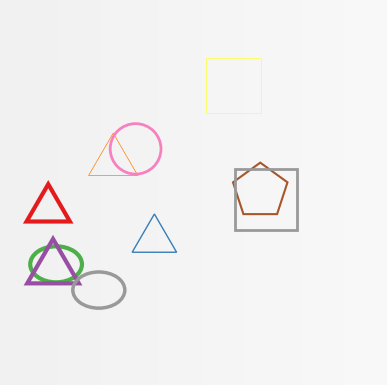[{"shape": "triangle", "thickness": 3, "radius": 0.32, "center": [0.124, 0.457]}, {"shape": "triangle", "thickness": 1, "radius": 0.33, "center": [0.398, 0.378]}, {"shape": "oval", "thickness": 3, "radius": 0.33, "center": [0.145, 0.313]}, {"shape": "triangle", "thickness": 3, "radius": 0.38, "center": [0.137, 0.302]}, {"shape": "triangle", "thickness": 0.5, "radius": 0.37, "center": [0.292, 0.581]}, {"shape": "square", "thickness": 0.5, "radius": 0.35, "center": [0.602, 0.778]}, {"shape": "pentagon", "thickness": 1.5, "radius": 0.37, "center": [0.672, 0.504]}, {"shape": "circle", "thickness": 2, "radius": 0.33, "center": [0.35, 0.613]}, {"shape": "square", "thickness": 2, "radius": 0.4, "center": [0.687, 0.482]}, {"shape": "oval", "thickness": 2.5, "radius": 0.34, "center": [0.255, 0.247]}]